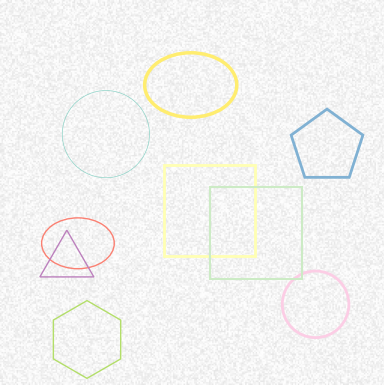[{"shape": "circle", "thickness": 0.5, "radius": 0.57, "center": [0.275, 0.652]}, {"shape": "square", "thickness": 2, "radius": 0.59, "center": [0.545, 0.453]}, {"shape": "oval", "thickness": 1, "radius": 0.47, "center": [0.202, 0.368]}, {"shape": "pentagon", "thickness": 2, "radius": 0.49, "center": [0.849, 0.619]}, {"shape": "hexagon", "thickness": 1, "radius": 0.5, "center": [0.226, 0.118]}, {"shape": "circle", "thickness": 2, "radius": 0.43, "center": [0.82, 0.21]}, {"shape": "triangle", "thickness": 1, "radius": 0.4, "center": [0.174, 0.321]}, {"shape": "square", "thickness": 1.5, "radius": 0.6, "center": [0.666, 0.394]}, {"shape": "oval", "thickness": 2.5, "radius": 0.6, "center": [0.495, 0.779]}]